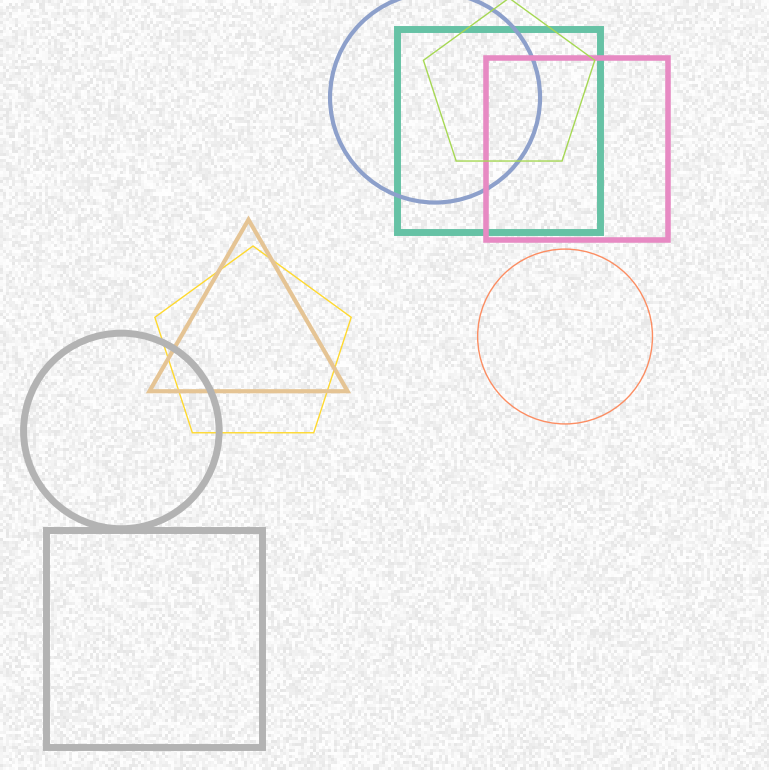[{"shape": "square", "thickness": 2.5, "radius": 0.66, "center": [0.648, 0.831]}, {"shape": "circle", "thickness": 0.5, "radius": 0.57, "center": [0.734, 0.563]}, {"shape": "circle", "thickness": 1.5, "radius": 0.68, "center": [0.565, 0.873]}, {"shape": "square", "thickness": 2, "radius": 0.59, "center": [0.749, 0.806]}, {"shape": "pentagon", "thickness": 0.5, "radius": 0.59, "center": [0.661, 0.886]}, {"shape": "pentagon", "thickness": 0.5, "radius": 0.67, "center": [0.329, 0.546]}, {"shape": "triangle", "thickness": 1.5, "radius": 0.74, "center": [0.323, 0.566]}, {"shape": "square", "thickness": 2.5, "radius": 0.7, "center": [0.2, 0.171]}, {"shape": "circle", "thickness": 2.5, "radius": 0.63, "center": [0.158, 0.44]}]